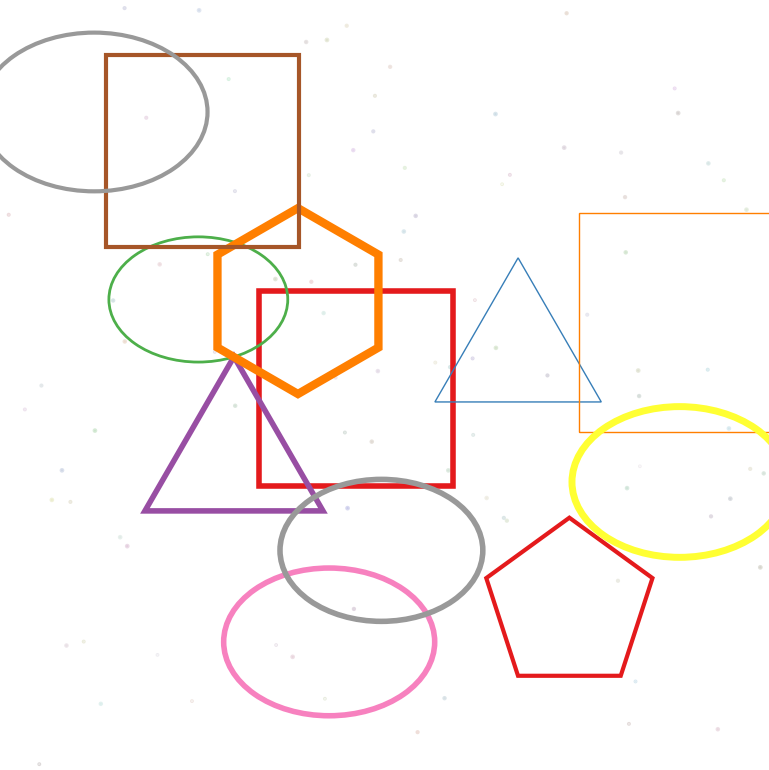[{"shape": "pentagon", "thickness": 1.5, "radius": 0.57, "center": [0.739, 0.214]}, {"shape": "square", "thickness": 2, "radius": 0.63, "center": [0.462, 0.496]}, {"shape": "triangle", "thickness": 0.5, "radius": 0.62, "center": [0.673, 0.54]}, {"shape": "oval", "thickness": 1, "radius": 0.58, "center": [0.258, 0.611]}, {"shape": "triangle", "thickness": 2, "radius": 0.67, "center": [0.304, 0.403]}, {"shape": "square", "thickness": 0.5, "radius": 0.71, "center": [0.894, 0.581]}, {"shape": "hexagon", "thickness": 3, "radius": 0.6, "center": [0.387, 0.609]}, {"shape": "oval", "thickness": 2.5, "radius": 0.7, "center": [0.883, 0.374]}, {"shape": "square", "thickness": 1.5, "radius": 0.63, "center": [0.263, 0.804]}, {"shape": "oval", "thickness": 2, "radius": 0.69, "center": [0.428, 0.166]}, {"shape": "oval", "thickness": 2, "radius": 0.66, "center": [0.495, 0.285]}, {"shape": "oval", "thickness": 1.5, "radius": 0.74, "center": [0.122, 0.855]}]